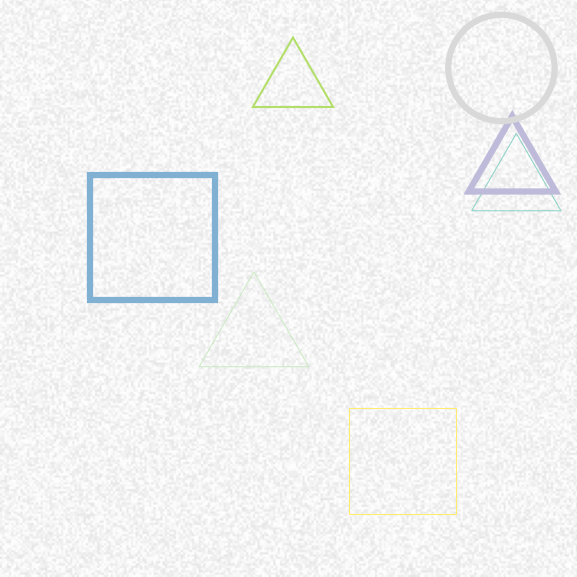[{"shape": "triangle", "thickness": 0.5, "radius": 0.45, "center": [0.894, 0.679]}, {"shape": "triangle", "thickness": 3, "radius": 0.43, "center": [0.887, 0.711]}, {"shape": "square", "thickness": 3, "radius": 0.54, "center": [0.264, 0.587]}, {"shape": "triangle", "thickness": 1, "radius": 0.4, "center": [0.507, 0.854]}, {"shape": "circle", "thickness": 3, "radius": 0.46, "center": [0.868, 0.881]}, {"shape": "triangle", "thickness": 0.5, "radius": 0.55, "center": [0.44, 0.419]}, {"shape": "square", "thickness": 0.5, "radius": 0.46, "center": [0.697, 0.201]}]